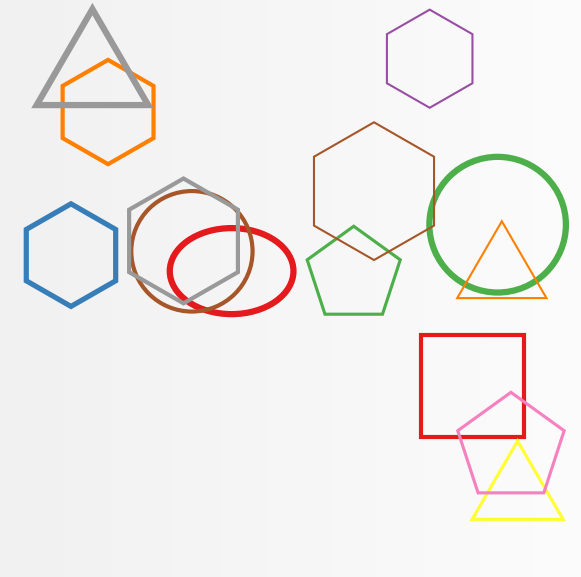[{"shape": "square", "thickness": 2, "radius": 0.44, "center": [0.813, 0.331]}, {"shape": "oval", "thickness": 3, "radius": 0.53, "center": [0.398, 0.53]}, {"shape": "hexagon", "thickness": 2.5, "radius": 0.44, "center": [0.122, 0.557]}, {"shape": "pentagon", "thickness": 1.5, "radius": 0.42, "center": [0.609, 0.523]}, {"shape": "circle", "thickness": 3, "radius": 0.59, "center": [0.856, 0.61]}, {"shape": "hexagon", "thickness": 1, "radius": 0.42, "center": [0.739, 0.897]}, {"shape": "hexagon", "thickness": 2, "radius": 0.45, "center": [0.186, 0.805]}, {"shape": "triangle", "thickness": 1, "radius": 0.44, "center": [0.863, 0.527]}, {"shape": "triangle", "thickness": 1.5, "radius": 0.45, "center": [0.89, 0.145]}, {"shape": "circle", "thickness": 2, "radius": 0.52, "center": [0.33, 0.564]}, {"shape": "hexagon", "thickness": 1, "radius": 0.6, "center": [0.643, 0.668]}, {"shape": "pentagon", "thickness": 1.5, "radius": 0.48, "center": [0.879, 0.224]}, {"shape": "triangle", "thickness": 3, "radius": 0.55, "center": [0.159, 0.873]}, {"shape": "hexagon", "thickness": 2, "radius": 0.54, "center": [0.316, 0.582]}]